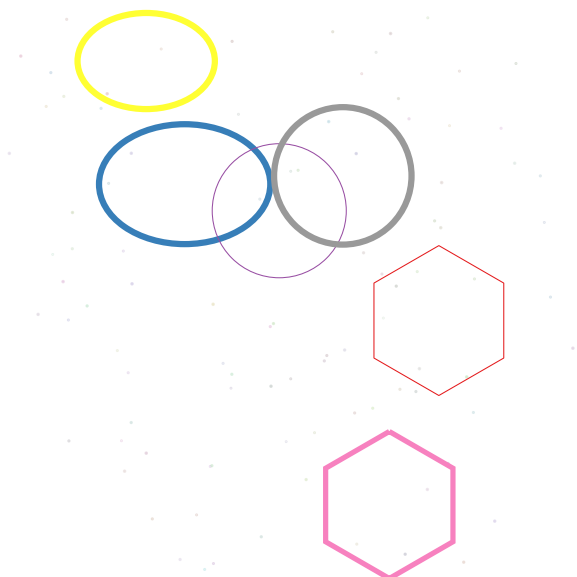[{"shape": "hexagon", "thickness": 0.5, "radius": 0.65, "center": [0.76, 0.444]}, {"shape": "oval", "thickness": 3, "radius": 0.74, "center": [0.32, 0.68]}, {"shape": "circle", "thickness": 0.5, "radius": 0.58, "center": [0.484, 0.634]}, {"shape": "oval", "thickness": 3, "radius": 0.59, "center": [0.253, 0.893]}, {"shape": "hexagon", "thickness": 2.5, "radius": 0.64, "center": [0.674, 0.125]}, {"shape": "circle", "thickness": 3, "radius": 0.6, "center": [0.594, 0.695]}]